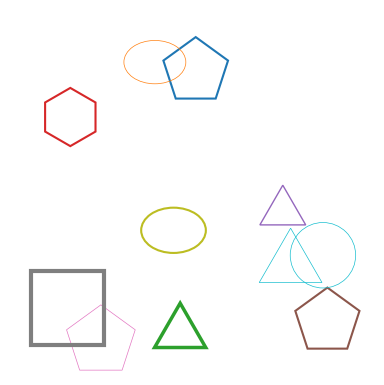[{"shape": "pentagon", "thickness": 1.5, "radius": 0.44, "center": [0.508, 0.815]}, {"shape": "oval", "thickness": 0.5, "radius": 0.4, "center": [0.402, 0.839]}, {"shape": "triangle", "thickness": 2.5, "radius": 0.38, "center": [0.468, 0.136]}, {"shape": "hexagon", "thickness": 1.5, "radius": 0.38, "center": [0.183, 0.696]}, {"shape": "triangle", "thickness": 1, "radius": 0.34, "center": [0.735, 0.45]}, {"shape": "pentagon", "thickness": 1.5, "radius": 0.44, "center": [0.85, 0.165]}, {"shape": "pentagon", "thickness": 0.5, "radius": 0.47, "center": [0.262, 0.114]}, {"shape": "square", "thickness": 3, "radius": 0.48, "center": [0.175, 0.2]}, {"shape": "oval", "thickness": 1.5, "radius": 0.42, "center": [0.451, 0.402]}, {"shape": "triangle", "thickness": 0.5, "radius": 0.47, "center": [0.755, 0.313]}, {"shape": "circle", "thickness": 0.5, "radius": 0.42, "center": [0.839, 0.337]}]